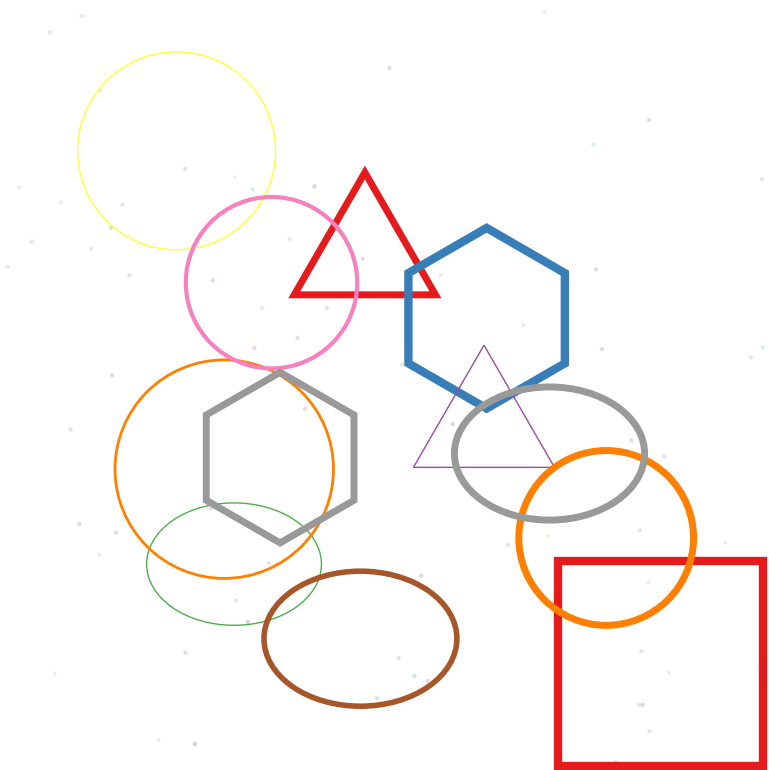[{"shape": "triangle", "thickness": 2.5, "radius": 0.53, "center": [0.474, 0.67]}, {"shape": "square", "thickness": 3, "radius": 0.66, "center": [0.857, 0.138]}, {"shape": "hexagon", "thickness": 3, "radius": 0.59, "center": [0.632, 0.587]}, {"shape": "oval", "thickness": 0.5, "radius": 0.57, "center": [0.304, 0.267]}, {"shape": "triangle", "thickness": 0.5, "radius": 0.53, "center": [0.629, 0.446]}, {"shape": "circle", "thickness": 1, "radius": 0.71, "center": [0.291, 0.391]}, {"shape": "circle", "thickness": 2.5, "radius": 0.57, "center": [0.787, 0.301]}, {"shape": "circle", "thickness": 0.5, "radius": 0.64, "center": [0.229, 0.804]}, {"shape": "oval", "thickness": 2, "radius": 0.63, "center": [0.468, 0.171]}, {"shape": "circle", "thickness": 1.5, "radius": 0.56, "center": [0.353, 0.633]}, {"shape": "hexagon", "thickness": 2.5, "radius": 0.55, "center": [0.364, 0.406]}, {"shape": "oval", "thickness": 2.5, "radius": 0.62, "center": [0.714, 0.411]}]